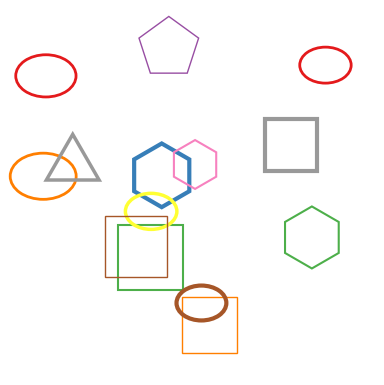[{"shape": "oval", "thickness": 2, "radius": 0.33, "center": [0.845, 0.831]}, {"shape": "oval", "thickness": 2, "radius": 0.39, "center": [0.119, 0.803]}, {"shape": "hexagon", "thickness": 3, "radius": 0.41, "center": [0.42, 0.545]}, {"shape": "square", "thickness": 1.5, "radius": 0.42, "center": [0.391, 0.332]}, {"shape": "hexagon", "thickness": 1.5, "radius": 0.4, "center": [0.81, 0.383]}, {"shape": "pentagon", "thickness": 1, "radius": 0.41, "center": [0.438, 0.876]}, {"shape": "square", "thickness": 1, "radius": 0.36, "center": [0.545, 0.156]}, {"shape": "oval", "thickness": 2, "radius": 0.43, "center": [0.112, 0.542]}, {"shape": "oval", "thickness": 2.5, "radius": 0.33, "center": [0.393, 0.451]}, {"shape": "oval", "thickness": 3, "radius": 0.32, "center": [0.523, 0.213]}, {"shape": "square", "thickness": 1, "radius": 0.4, "center": [0.353, 0.36]}, {"shape": "hexagon", "thickness": 1.5, "radius": 0.32, "center": [0.507, 0.573]}, {"shape": "triangle", "thickness": 2.5, "radius": 0.4, "center": [0.189, 0.572]}, {"shape": "square", "thickness": 3, "radius": 0.34, "center": [0.756, 0.624]}]